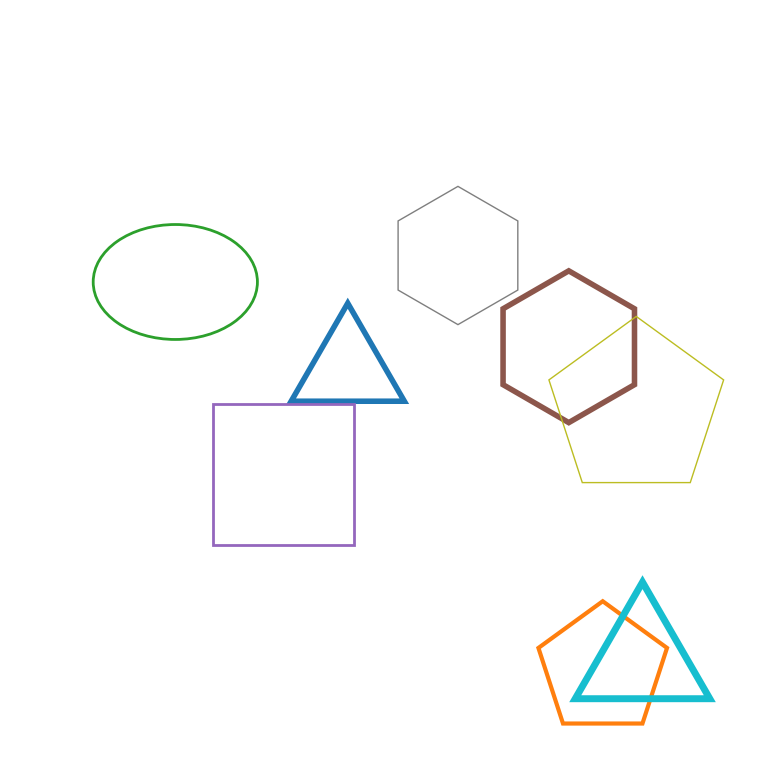[{"shape": "triangle", "thickness": 2, "radius": 0.42, "center": [0.452, 0.521]}, {"shape": "pentagon", "thickness": 1.5, "radius": 0.44, "center": [0.783, 0.131]}, {"shape": "oval", "thickness": 1, "radius": 0.53, "center": [0.228, 0.634]}, {"shape": "square", "thickness": 1, "radius": 0.46, "center": [0.368, 0.384]}, {"shape": "hexagon", "thickness": 2, "radius": 0.49, "center": [0.739, 0.55]}, {"shape": "hexagon", "thickness": 0.5, "radius": 0.45, "center": [0.595, 0.668]}, {"shape": "pentagon", "thickness": 0.5, "radius": 0.6, "center": [0.826, 0.47]}, {"shape": "triangle", "thickness": 2.5, "radius": 0.5, "center": [0.834, 0.143]}]